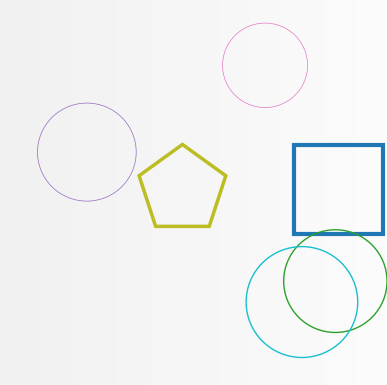[{"shape": "square", "thickness": 3, "radius": 0.57, "center": [0.875, 0.508]}, {"shape": "circle", "thickness": 1, "radius": 0.67, "center": [0.865, 0.27]}, {"shape": "circle", "thickness": 0.5, "radius": 0.64, "center": [0.224, 0.605]}, {"shape": "circle", "thickness": 0.5, "radius": 0.55, "center": [0.684, 0.83]}, {"shape": "pentagon", "thickness": 2.5, "radius": 0.59, "center": [0.471, 0.507]}, {"shape": "circle", "thickness": 1, "radius": 0.72, "center": [0.779, 0.215]}]